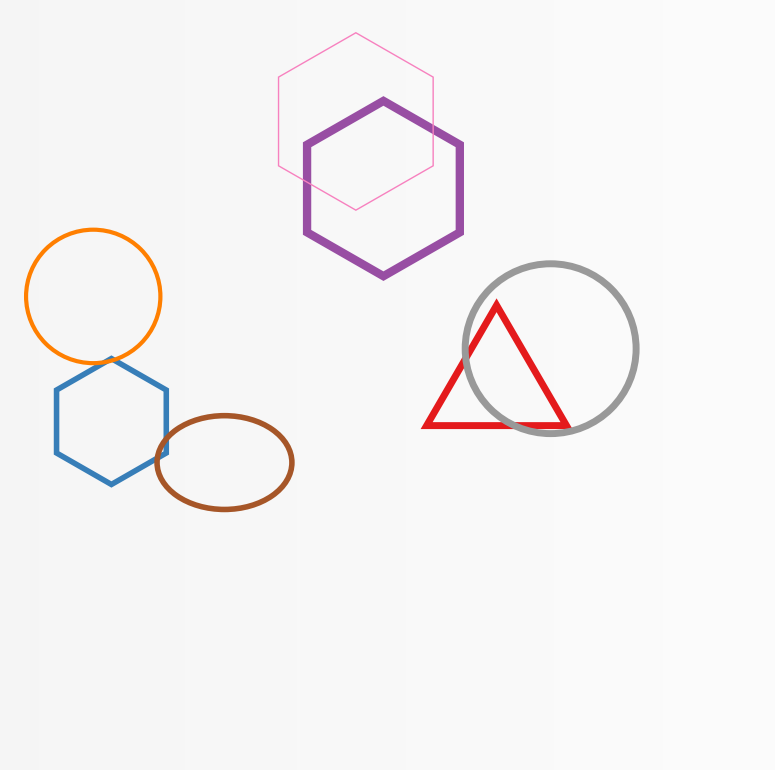[{"shape": "triangle", "thickness": 2.5, "radius": 0.52, "center": [0.641, 0.499]}, {"shape": "hexagon", "thickness": 2, "radius": 0.41, "center": [0.144, 0.453]}, {"shape": "hexagon", "thickness": 3, "radius": 0.57, "center": [0.495, 0.755]}, {"shape": "circle", "thickness": 1.5, "radius": 0.43, "center": [0.12, 0.615]}, {"shape": "oval", "thickness": 2, "radius": 0.43, "center": [0.29, 0.399]}, {"shape": "hexagon", "thickness": 0.5, "radius": 0.58, "center": [0.459, 0.842]}, {"shape": "circle", "thickness": 2.5, "radius": 0.55, "center": [0.711, 0.547]}]